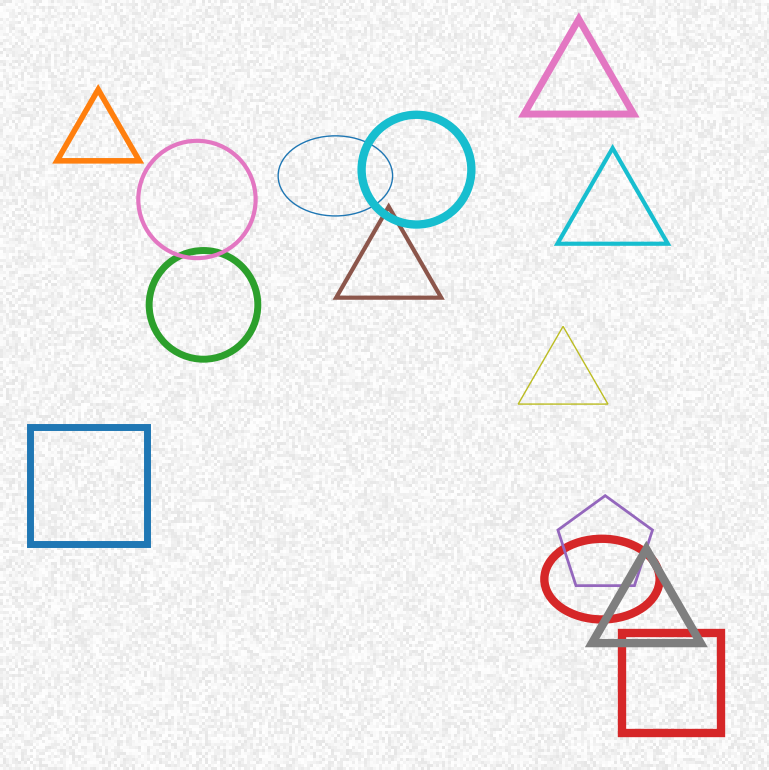[{"shape": "square", "thickness": 2.5, "radius": 0.38, "center": [0.115, 0.369]}, {"shape": "oval", "thickness": 0.5, "radius": 0.37, "center": [0.436, 0.772]}, {"shape": "triangle", "thickness": 2, "radius": 0.31, "center": [0.127, 0.822]}, {"shape": "circle", "thickness": 2.5, "radius": 0.35, "center": [0.264, 0.604]}, {"shape": "oval", "thickness": 3, "radius": 0.37, "center": [0.782, 0.248]}, {"shape": "square", "thickness": 3, "radius": 0.32, "center": [0.872, 0.113]}, {"shape": "pentagon", "thickness": 1, "radius": 0.32, "center": [0.786, 0.292]}, {"shape": "triangle", "thickness": 1.5, "radius": 0.39, "center": [0.505, 0.653]}, {"shape": "triangle", "thickness": 2.5, "radius": 0.41, "center": [0.752, 0.893]}, {"shape": "circle", "thickness": 1.5, "radius": 0.38, "center": [0.256, 0.741]}, {"shape": "triangle", "thickness": 3, "radius": 0.41, "center": [0.839, 0.206]}, {"shape": "triangle", "thickness": 0.5, "radius": 0.34, "center": [0.731, 0.509]}, {"shape": "circle", "thickness": 3, "radius": 0.36, "center": [0.541, 0.78]}, {"shape": "triangle", "thickness": 1.5, "radius": 0.41, "center": [0.796, 0.725]}]